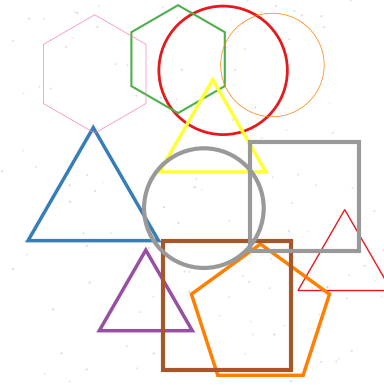[{"shape": "triangle", "thickness": 1, "radius": 0.7, "center": [0.895, 0.315]}, {"shape": "circle", "thickness": 2, "radius": 0.83, "center": [0.58, 0.817]}, {"shape": "triangle", "thickness": 2.5, "radius": 0.98, "center": [0.242, 0.473]}, {"shape": "hexagon", "thickness": 1.5, "radius": 0.7, "center": [0.463, 0.846]}, {"shape": "triangle", "thickness": 2.5, "radius": 0.7, "center": [0.379, 0.211]}, {"shape": "pentagon", "thickness": 2.5, "radius": 0.94, "center": [0.677, 0.178]}, {"shape": "circle", "thickness": 0.5, "radius": 0.67, "center": [0.708, 0.831]}, {"shape": "triangle", "thickness": 2.5, "radius": 0.8, "center": [0.553, 0.633]}, {"shape": "square", "thickness": 3, "radius": 0.83, "center": [0.59, 0.207]}, {"shape": "hexagon", "thickness": 0.5, "radius": 0.77, "center": [0.246, 0.808]}, {"shape": "circle", "thickness": 3, "radius": 0.78, "center": [0.53, 0.459]}, {"shape": "square", "thickness": 3, "radius": 0.71, "center": [0.792, 0.49]}]